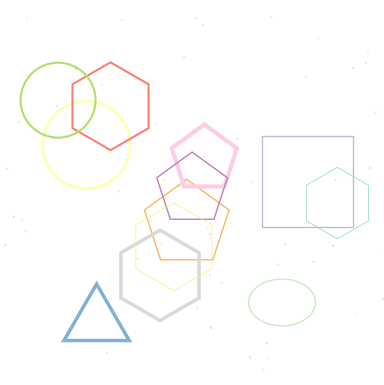[{"shape": "hexagon", "thickness": 0.5, "radius": 0.46, "center": [0.876, 0.472]}, {"shape": "circle", "thickness": 2, "radius": 0.57, "center": [0.224, 0.624]}, {"shape": "square", "thickness": 1, "radius": 0.59, "center": [0.799, 0.529]}, {"shape": "hexagon", "thickness": 1.5, "radius": 0.57, "center": [0.287, 0.724]}, {"shape": "triangle", "thickness": 2.5, "radius": 0.49, "center": [0.251, 0.164]}, {"shape": "pentagon", "thickness": 1, "radius": 0.58, "center": [0.485, 0.419]}, {"shape": "circle", "thickness": 1.5, "radius": 0.49, "center": [0.151, 0.74]}, {"shape": "pentagon", "thickness": 3, "radius": 0.45, "center": [0.531, 0.588]}, {"shape": "hexagon", "thickness": 2.5, "radius": 0.59, "center": [0.416, 0.285]}, {"shape": "pentagon", "thickness": 1, "radius": 0.48, "center": [0.499, 0.509]}, {"shape": "oval", "thickness": 1, "radius": 0.43, "center": [0.733, 0.214]}, {"shape": "hexagon", "thickness": 0.5, "radius": 0.57, "center": [0.452, 0.359]}]